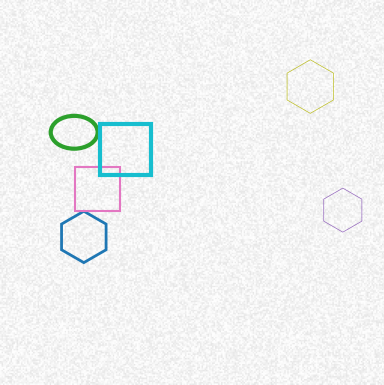[{"shape": "hexagon", "thickness": 2, "radius": 0.33, "center": [0.218, 0.385]}, {"shape": "oval", "thickness": 3, "radius": 0.3, "center": [0.193, 0.656]}, {"shape": "hexagon", "thickness": 0.5, "radius": 0.29, "center": [0.89, 0.454]}, {"shape": "square", "thickness": 1.5, "radius": 0.29, "center": [0.253, 0.509]}, {"shape": "hexagon", "thickness": 0.5, "radius": 0.35, "center": [0.806, 0.775]}, {"shape": "square", "thickness": 3, "radius": 0.33, "center": [0.326, 0.611]}]